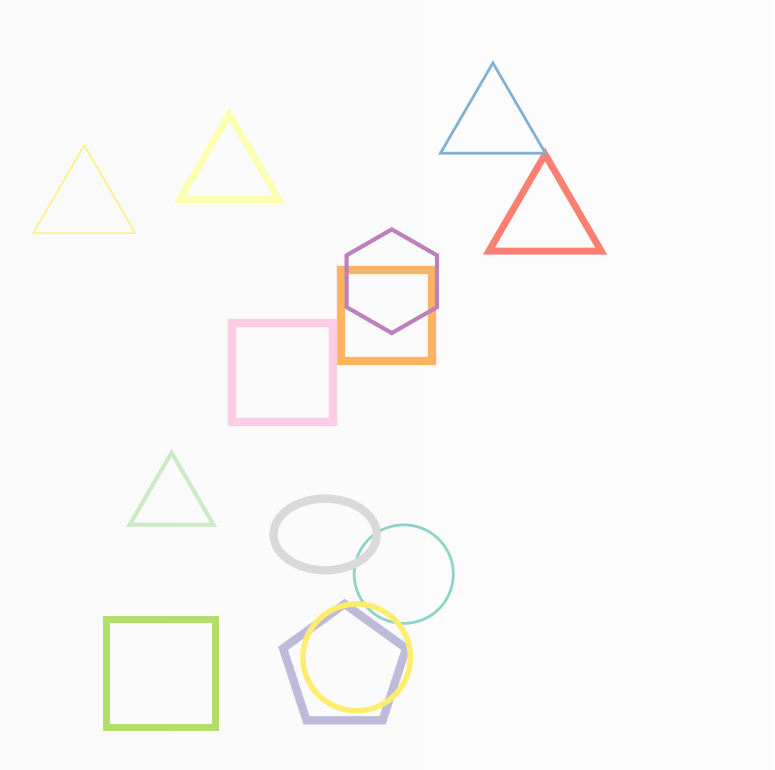[{"shape": "circle", "thickness": 1, "radius": 0.32, "center": [0.521, 0.254]}, {"shape": "triangle", "thickness": 2.5, "radius": 0.37, "center": [0.296, 0.778]}, {"shape": "pentagon", "thickness": 3, "radius": 0.42, "center": [0.445, 0.132]}, {"shape": "triangle", "thickness": 2.5, "radius": 0.42, "center": [0.703, 0.716]}, {"shape": "triangle", "thickness": 1, "radius": 0.39, "center": [0.636, 0.84]}, {"shape": "square", "thickness": 3, "radius": 0.29, "center": [0.499, 0.59]}, {"shape": "square", "thickness": 2.5, "radius": 0.35, "center": [0.207, 0.126]}, {"shape": "square", "thickness": 3, "radius": 0.32, "center": [0.365, 0.516]}, {"shape": "oval", "thickness": 3, "radius": 0.33, "center": [0.42, 0.306]}, {"shape": "hexagon", "thickness": 1.5, "radius": 0.34, "center": [0.506, 0.635]}, {"shape": "triangle", "thickness": 1.5, "radius": 0.31, "center": [0.221, 0.35]}, {"shape": "circle", "thickness": 2, "radius": 0.35, "center": [0.46, 0.146]}, {"shape": "triangle", "thickness": 0.5, "radius": 0.38, "center": [0.109, 0.735]}]